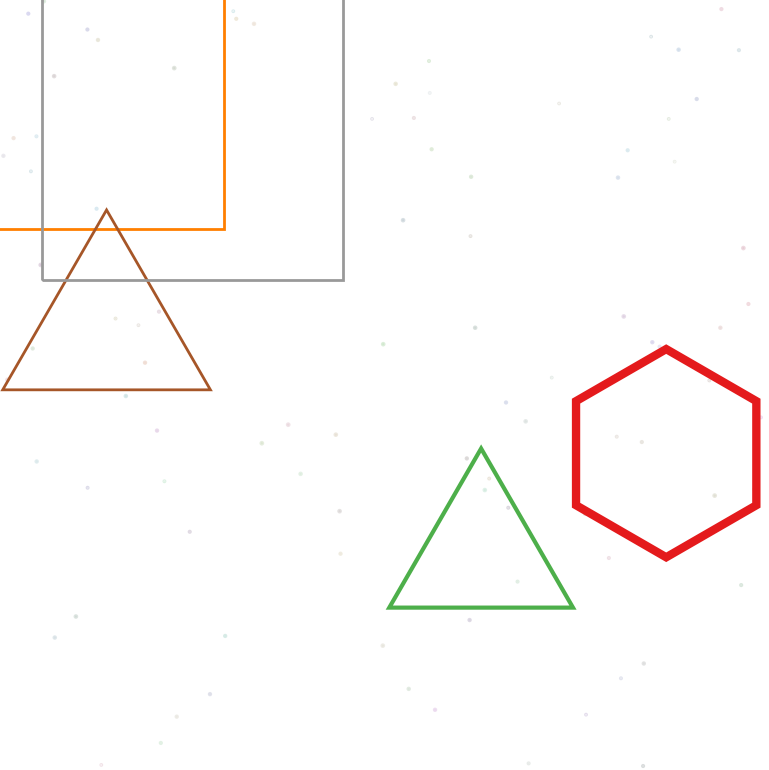[{"shape": "hexagon", "thickness": 3, "radius": 0.68, "center": [0.865, 0.411]}, {"shape": "triangle", "thickness": 1.5, "radius": 0.69, "center": [0.625, 0.28]}, {"shape": "square", "thickness": 1, "radius": 0.85, "center": [0.121, 0.872]}, {"shape": "triangle", "thickness": 1, "radius": 0.78, "center": [0.138, 0.572]}, {"shape": "square", "thickness": 1, "radius": 0.98, "center": [0.25, 0.832]}]